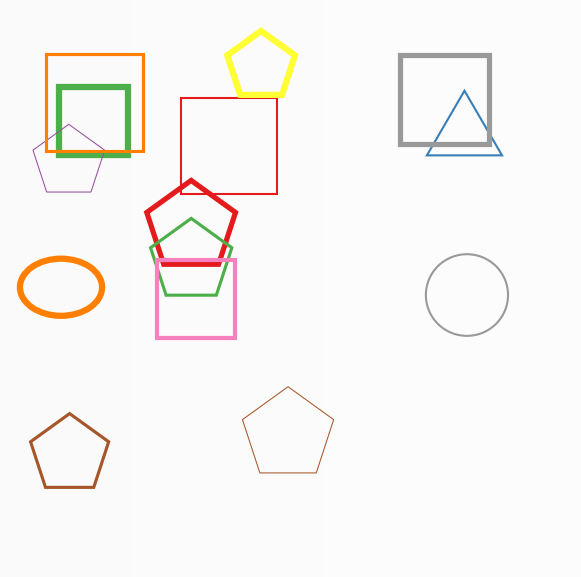[{"shape": "square", "thickness": 1, "radius": 0.41, "center": [0.394, 0.746]}, {"shape": "pentagon", "thickness": 2.5, "radius": 0.4, "center": [0.329, 0.606]}, {"shape": "triangle", "thickness": 1, "radius": 0.37, "center": [0.799, 0.767]}, {"shape": "square", "thickness": 3, "radius": 0.29, "center": [0.161, 0.789]}, {"shape": "pentagon", "thickness": 1.5, "radius": 0.37, "center": [0.329, 0.547]}, {"shape": "pentagon", "thickness": 0.5, "radius": 0.32, "center": [0.118, 0.719]}, {"shape": "square", "thickness": 1.5, "radius": 0.42, "center": [0.162, 0.822]}, {"shape": "oval", "thickness": 3, "radius": 0.35, "center": [0.105, 0.502]}, {"shape": "pentagon", "thickness": 3, "radius": 0.31, "center": [0.449, 0.884]}, {"shape": "pentagon", "thickness": 0.5, "radius": 0.41, "center": [0.496, 0.247]}, {"shape": "pentagon", "thickness": 1.5, "radius": 0.35, "center": [0.12, 0.212]}, {"shape": "square", "thickness": 2, "radius": 0.34, "center": [0.337, 0.482]}, {"shape": "square", "thickness": 2.5, "radius": 0.38, "center": [0.765, 0.827]}, {"shape": "circle", "thickness": 1, "radius": 0.35, "center": [0.803, 0.488]}]